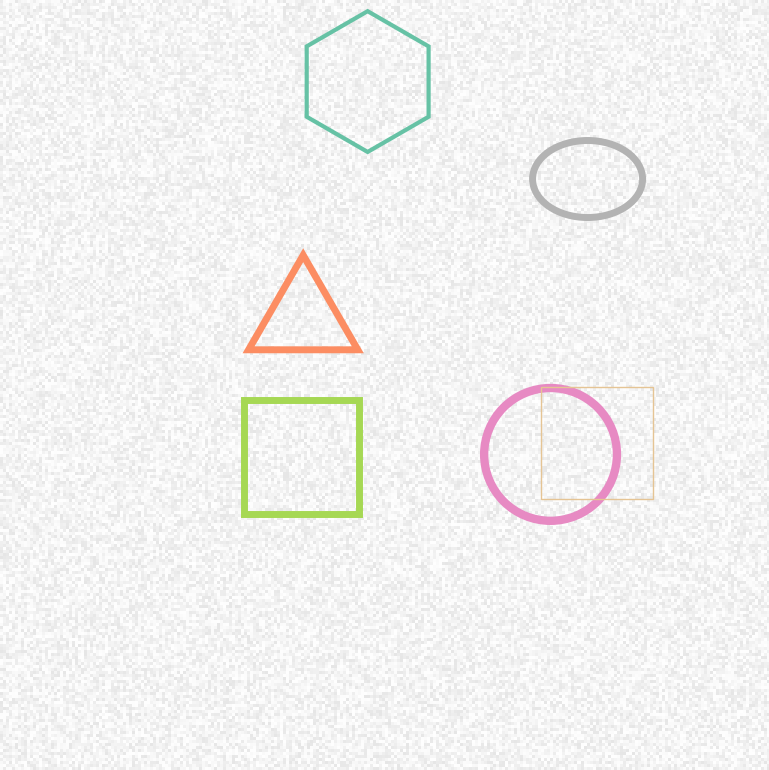[{"shape": "hexagon", "thickness": 1.5, "radius": 0.46, "center": [0.477, 0.894]}, {"shape": "triangle", "thickness": 2.5, "radius": 0.41, "center": [0.394, 0.587]}, {"shape": "circle", "thickness": 3, "radius": 0.43, "center": [0.715, 0.41]}, {"shape": "square", "thickness": 2.5, "radius": 0.37, "center": [0.392, 0.407]}, {"shape": "square", "thickness": 0.5, "radius": 0.36, "center": [0.775, 0.425]}, {"shape": "oval", "thickness": 2.5, "radius": 0.36, "center": [0.763, 0.768]}]